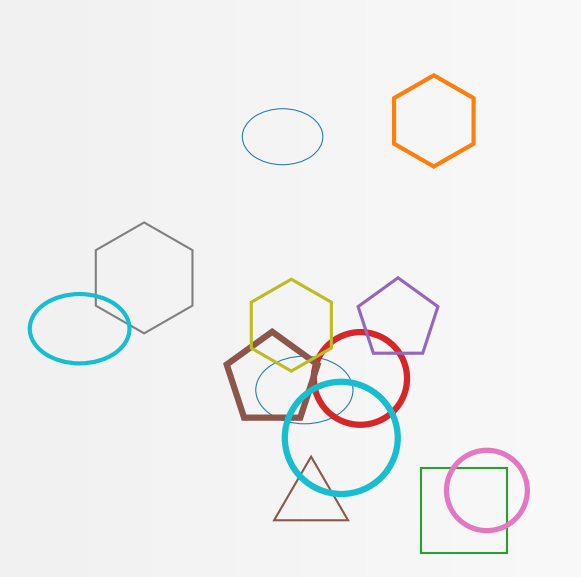[{"shape": "oval", "thickness": 0.5, "radius": 0.42, "center": [0.524, 0.324]}, {"shape": "oval", "thickness": 0.5, "radius": 0.35, "center": [0.486, 0.762]}, {"shape": "hexagon", "thickness": 2, "radius": 0.39, "center": [0.746, 0.79]}, {"shape": "square", "thickness": 1, "radius": 0.37, "center": [0.798, 0.115]}, {"shape": "circle", "thickness": 3, "radius": 0.4, "center": [0.62, 0.344]}, {"shape": "pentagon", "thickness": 1.5, "radius": 0.36, "center": [0.685, 0.446]}, {"shape": "triangle", "thickness": 1, "radius": 0.37, "center": [0.535, 0.135]}, {"shape": "pentagon", "thickness": 3, "radius": 0.41, "center": [0.468, 0.342]}, {"shape": "circle", "thickness": 2.5, "radius": 0.35, "center": [0.838, 0.15]}, {"shape": "hexagon", "thickness": 1, "radius": 0.48, "center": [0.248, 0.518]}, {"shape": "hexagon", "thickness": 1.5, "radius": 0.4, "center": [0.501, 0.436]}, {"shape": "oval", "thickness": 2, "radius": 0.43, "center": [0.137, 0.43]}, {"shape": "circle", "thickness": 3, "radius": 0.49, "center": [0.587, 0.241]}]